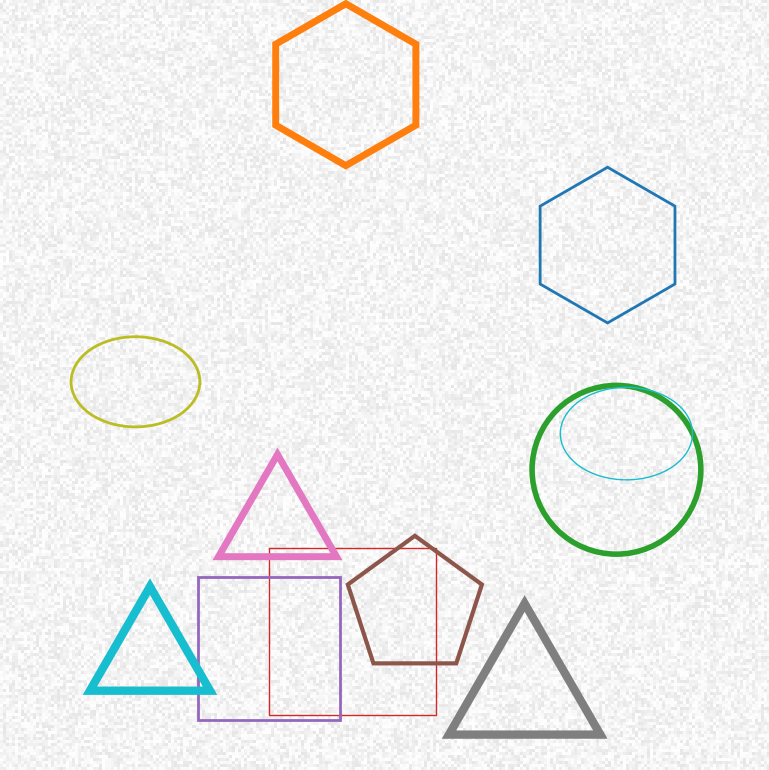[{"shape": "hexagon", "thickness": 1, "radius": 0.51, "center": [0.789, 0.682]}, {"shape": "hexagon", "thickness": 2.5, "radius": 0.53, "center": [0.449, 0.89]}, {"shape": "circle", "thickness": 2, "radius": 0.55, "center": [0.801, 0.39]}, {"shape": "square", "thickness": 0.5, "radius": 0.54, "center": [0.458, 0.18]}, {"shape": "square", "thickness": 1, "radius": 0.46, "center": [0.349, 0.158]}, {"shape": "pentagon", "thickness": 1.5, "radius": 0.46, "center": [0.539, 0.213]}, {"shape": "triangle", "thickness": 2.5, "radius": 0.44, "center": [0.36, 0.321]}, {"shape": "triangle", "thickness": 3, "radius": 0.57, "center": [0.681, 0.103]}, {"shape": "oval", "thickness": 1, "radius": 0.42, "center": [0.176, 0.504]}, {"shape": "oval", "thickness": 0.5, "radius": 0.43, "center": [0.814, 0.437]}, {"shape": "triangle", "thickness": 3, "radius": 0.45, "center": [0.195, 0.148]}]